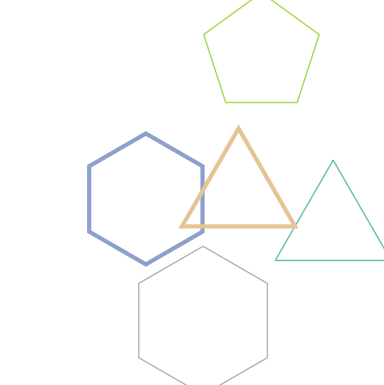[{"shape": "triangle", "thickness": 1, "radius": 0.87, "center": [0.865, 0.41]}, {"shape": "hexagon", "thickness": 3, "radius": 0.85, "center": [0.379, 0.483]}, {"shape": "pentagon", "thickness": 1, "radius": 0.79, "center": [0.679, 0.861]}, {"shape": "triangle", "thickness": 3, "radius": 0.85, "center": [0.62, 0.497]}, {"shape": "hexagon", "thickness": 1, "radius": 0.96, "center": [0.527, 0.167]}]